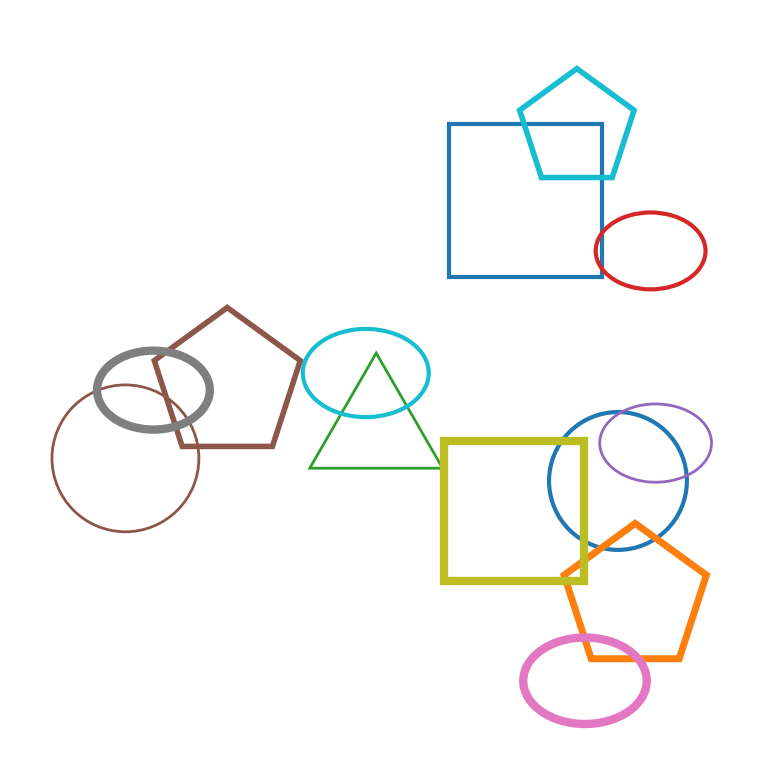[{"shape": "circle", "thickness": 1.5, "radius": 0.45, "center": [0.803, 0.375]}, {"shape": "square", "thickness": 1.5, "radius": 0.5, "center": [0.682, 0.74]}, {"shape": "pentagon", "thickness": 2.5, "radius": 0.49, "center": [0.825, 0.223]}, {"shape": "triangle", "thickness": 1, "radius": 0.5, "center": [0.489, 0.442]}, {"shape": "oval", "thickness": 1.5, "radius": 0.36, "center": [0.845, 0.674]}, {"shape": "oval", "thickness": 1, "radius": 0.36, "center": [0.851, 0.425]}, {"shape": "pentagon", "thickness": 2, "radius": 0.5, "center": [0.295, 0.501]}, {"shape": "circle", "thickness": 1, "radius": 0.48, "center": [0.163, 0.405]}, {"shape": "oval", "thickness": 3, "radius": 0.4, "center": [0.76, 0.116]}, {"shape": "oval", "thickness": 3, "radius": 0.37, "center": [0.199, 0.493]}, {"shape": "square", "thickness": 3, "radius": 0.45, "center": [0.668, 0.337]}, {"shape": "pentagon", "thickness": 2, "radius": 0.39, "center": [0.749, 0.833]}, {"shape": "oval", "thickness": 1.5, "radius": 0.41, "center": [0.475, 0.516]}]